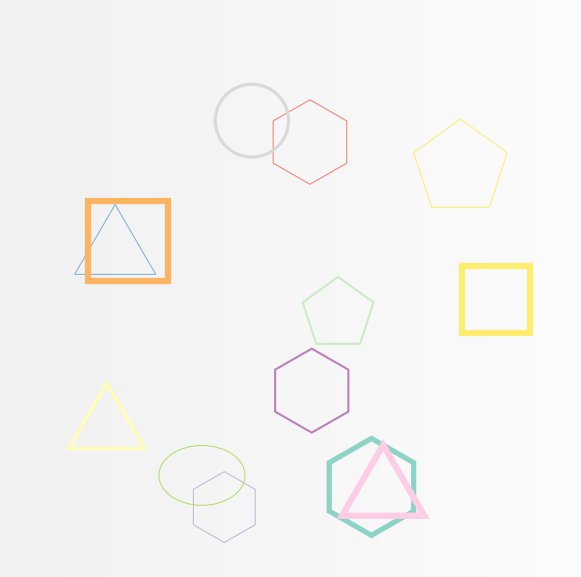[{"shape": "hexagon", "thickness": 2.5, "radius": 0.42, "center": [0.639, 0.156]}, {"shape": "triangle", "thickness": 1.5, "radius": 0.38, "center": [0.184, 0.26]}, {"shape": "hexagon", "thickness": 0.5, "radius": 0.31, "center": [0.386, 0.121]}, {"shape": "hexagon", "thickness": 0.5, "radius": 0.37, "center": [0.533, 0.753]}, {"shape": "triangle", "thickness": 0.5, "radius": 0.4, "center": [0.198, 0.564]}, {"shape": "square", "thickness": 3, "radius": 0.35, "center": [0.22, 0.581]}, {"shape": "oval", "thickness": 0.5, "radius": 0.37, "center": [0.347, 0.176]}, {"shape": "triangle", "thickness": 3, "radius": 0.41, "center": [0.659, 0.147]}, {"shape": "circle", "thickness": 1.5, "radius": 0.32, "center": [0.433, 0.79]}, {"shape": "hexagon", "thickness": 1, "radius": 0.36, "center": [0.536, 0.323]}, {"shape": "pentagon", "thickness": 1, "radius": 0.32, "center": [0.582, 0.456]}, {"shape": "square", "thickness": 3, "radius": 0.29, "center": [0.853, 0.481]}, {"shape": "pentagon", "thickness": 0.5, "radius": 0.42, "center": [0.792, 0.709]}]